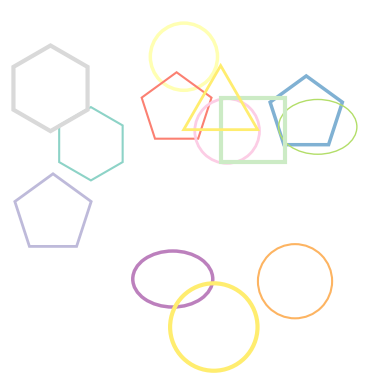[{"shape": "hexagon", "thickness": 1.5, "radius": 0.48, "center": [0.236, 0.627]}, {"shape": "circle", "thickness": 2.5, "radius": 0.44, "center": [0.478, 0.853]}, {"shape": "pentagon", "thickness": 2, "radius": 0.52, "center": [0.138, 0.444]}, {"shape": "pentagon", "thickness": 1.5, "radius": 0.48, "center": [0.459, 0.717]}, {"shape": "pentagon", "thickness": 2.5, "radius": 0.49, "center": [0.795, 0.704]}, {"shape": "circle", "thickness": 1.5, "radius": 0.48, "center": [0.766, 0.27]}, {"shape": "oval", "thickness": 1, "radius": 0.51, "center": [0.825, 0.671]}, {"shape": "circle", "thickness": 2, "radius": 0.42, "center": [0.59, 0.66]}, {"shape": "hexagon", "thickness": 3, "radius": 0.56, "center": [0.131, 0.771]}, {"shape": "oval", "thickness": 2.5, "radius": 0.52, "center": [0.449, 0.275]}, {"shape": "square", "thickness": 3, "radius": 0.42, "center": [0.657, 0.661]}, {"shape": "circle", "thickness": 3, "radius": 0.57, "center": [0.555, 0.151]}, {"shape": "triangle", "thickness": 2, "radius": 0.55, "center": [0.573, 0.719]}]